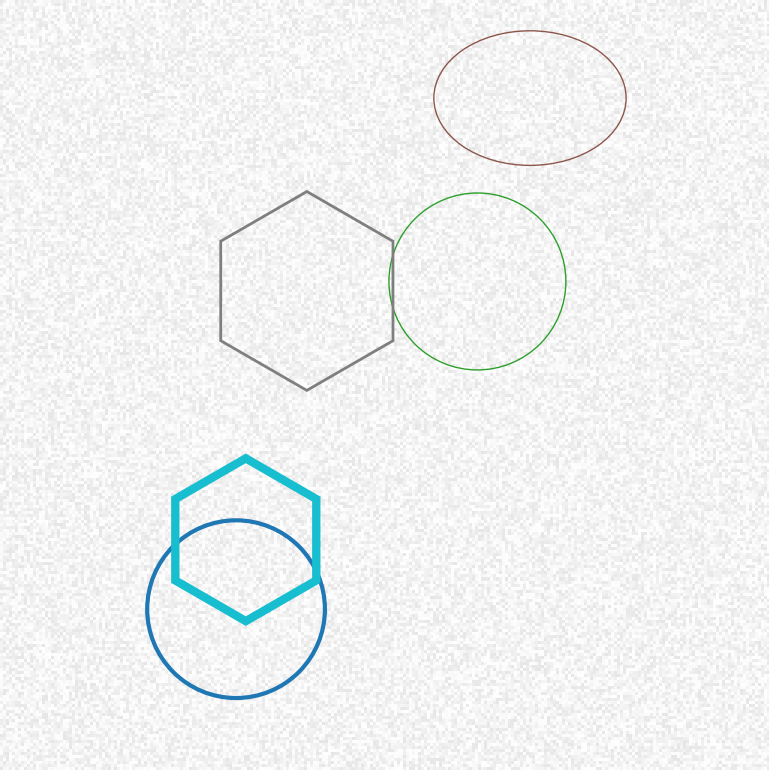[{"shape": "circle", "thickness": 1.5, "radius": 0.58, "center": [0.307, 0.209]}, {"shape": "circle", "thickness": 0.5, "radius": 0.57, "center": [0.62, 0.634]}, {"shape": "oval", "thickness": 0.5, "radius": 0.62, "center": [0.688, 0.873]}, {"shape": "hexagon", "thickness": 1, "radius": 0.65, "center": [0.399, 0.622]}, {"shape": "hexagon", "thickness": 3, "radius": 0.53, "center": [0.319, 0.299]}]